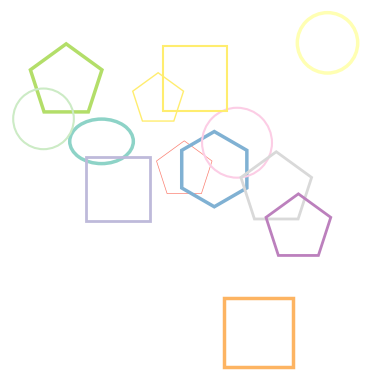[{"shape": "oval", "thickness": 2.5, "radius": 0.41, "center": [0.264, 0.633]}, {"shape": "circle", "thickness": 2.5, "radius": 0.39, "center": [0.851, 0.889]}, {"shape": "square", "thickness": 2, "radius": 0.41, "center": [0.307, 0.509]}, {"shape": "pentagon", "thickness": 0.5, "radius": 0.38, "center": [0.479, 0.558]}, {"shape": "hexagon", "thickness": 2.5, "radius": 0.49, "center": [0.557, 0.561]}, {"shape": "square", "thickness": 2.5, "radius": 0.45, "center": [0.671, 0.135]}, {"shape": "pentagon", "thickness": 2.5, "radius": 0.49, "center": [0.172, 0.788]}, {"shape": "circle", "thickness": 1.5, "radius": 0.45, "center": [0.616, 0.629]}, {"shape": "pentagon", "thickness": 2, "radius": 0.48, "center": [0.718, 0.509]}, {"shape": "pentagon", "thickness": 2, "radius": 0.44, "center": [0.775, 0.408]}, {"shape": "circle", "thickness": 1.5, "radius": 0.39, "center": [0.113, 0.691]}, {"shape": "square", "thickness": 1.5, "radius": 0.42, "center": [0.507, 0.796]}, {"shape": "pentagon", "thickness": 1, "radius": 0.35, "center": [0.411, 0.742]}]